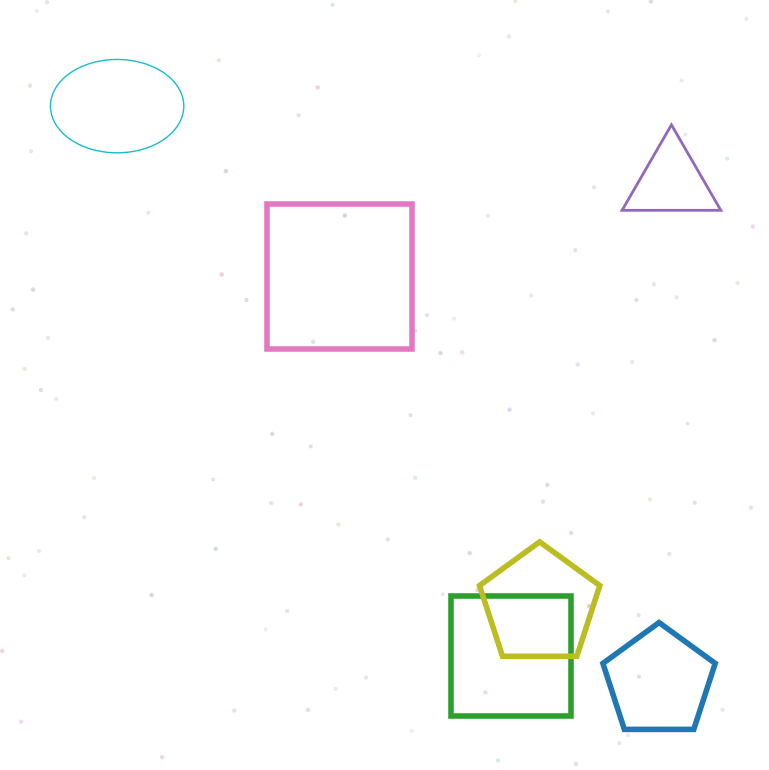[{"shape": "pentagon", "thickness": 2, "radius": 0.38, "center": [0.856, 0.115]}, {"shape": "square", "thickness": 2, "radius": 0.39, "center": [0.663, 0.148]}, {"shape": "triangle", "thickness": 1, "radius": 0.37, "center": [0.872, 0.764]}, {"shape": "square", "thickness": 2, "radius": 0.47, "center": [0.441, 0.641]}, {"shape": "pentagon", "thickness": 2, "radius": 0.41, "center": [0.701, 0.214]}, {"shape": "oval", "thickness": 0.5, "radius": 0.43, "center": [0.152, 0.862]}]